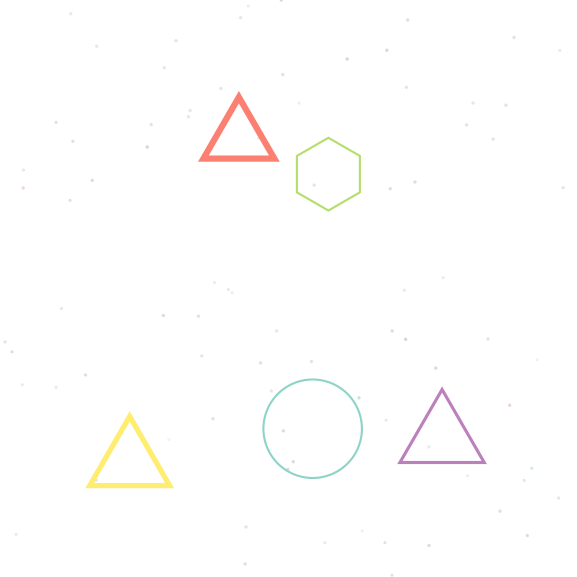[{"shape": "circle", "thickness": 1, "radius": 0.43, "center": [0.541, 0.257]}, {"shape": "triangle", "thickness": 3, "radius": 0.35, "center": [0.414, 0.76]}, {"shape": "hexagon", "thickness": 1, "radius": 0.32, "center": [0.569, 0.698]}, {"shape": "triangle", "thickness": 1.5, "radius": 0.42, "center": [0.766, 0.24]}, {"shape": "triangle", "thickness": 2.5, "radius": 0.4, "center": [0.225, 0.198]}]